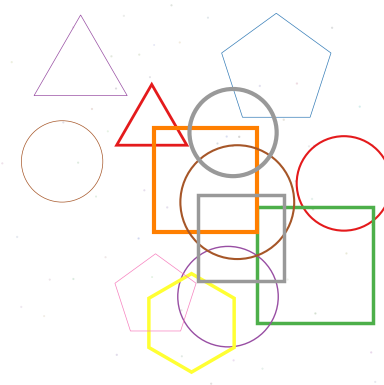[{"shape": "triangle", "thickness": 2, "radius": 0.53, "center": [0.394, 0.675]}, {"shape": "circle", "thickness": 1.5, "radius": 0.61, "center": [0.893, 0.524]}, {"shape": "pentagon", "thickness": 0.5, "radius": 0.75, "center": [0.718, 0.816]}, {"shape": "square", "thickness": 2.5, "radius": 0.75, "center": [0.818, 0.312]}, {"shape": "circle", "thickness": 1, "radius": 0.65, "center": [0.592, 0.229]}, {"shape": "triangle", "thickness": 0.5, "radius": 0.7, "center": [0.209, 0.821]}, {"shape": "square", "thickness": 3, "radius": 0.67, "center": [0.534, 0.533]}, {"shape": "hexagon", "thickness": 2.5, "radius": 0.64, "center": [0.497, 0.161]}, {"shape": "circle", "thickness": 1.5, "radius": 0.74, "center": [0.616, 0.475]}, {"shape": "circle", "thickness": 0.5, "radius": 0.53, "center": [0.161, 0.581]}, {"shape": "pentagon", "thickness": 0.5, "radius": 0.55, "center": [0.404, 0.23]}, {"shape": "square", "thickness": 2.5, "radius": 0.56, "center": [0.625, 0.382]}, {"shape": "circle", "thickness": 3, "radius": 0.57, "center": [0.605, 0.656]}]